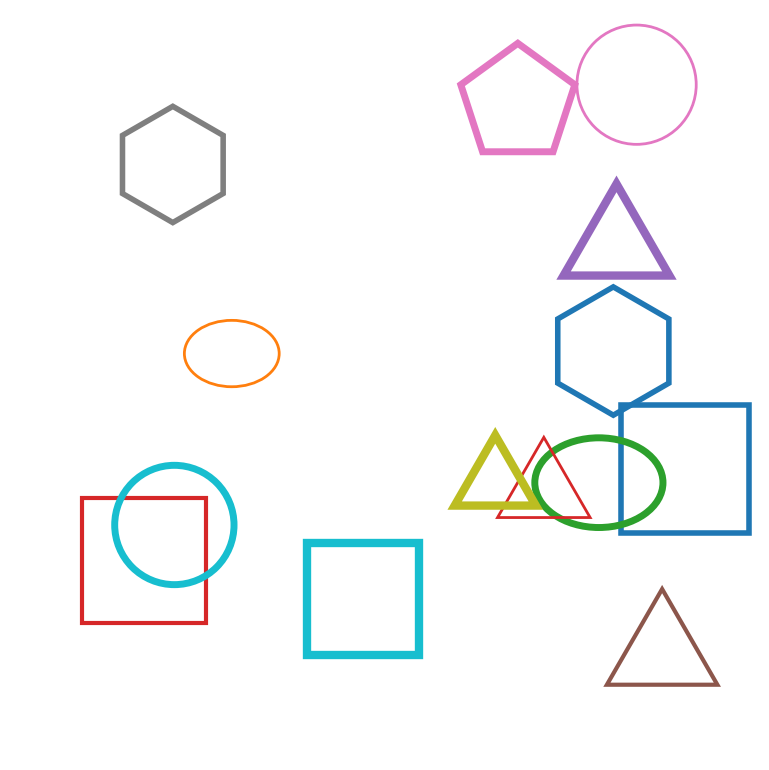[{"shape": "hexagon", "thickness": 2, "radius": 0.42, "center": [0.797, 0.544]}, {"shape": "square", "thickness": 2, "radius": 0.42, "center": [0.889, 0.39]}, {"shape": "oval", "thickness": 1, "radius": 0.31, "center": [0.301, 0.541]}, {"shape": "oval", "thickness": 2.5, "radius": 0.42, "center": [0.778, 0.373]}, {"shape": "triangle", "thickness": 1, "radius": 0.35, "center": [0.706, 0.363]}, {"shape": "square", "thickness": 1.5, "radius": 0.4, "center": [0.187, 0.272]}, {"shape": "triangle", "thickness": 3, "radius": 0.4, "center": [0.801, 0.682]}, {"shape": "triangle", "thickness": 1.5, "radius": 0.41, "center": [0.86, 0.152]}, {"shape": "pentagon", "thickness": 2.5, "radius": 0.39, "center": [0.672, 0.866]}, {"shape": "circle", "thickness": 1, "radius": 0.39, "center": [0.827, 0.89]}, {"shape": "hexagon", "thickness": 2, "radius": 0.38, "center": [0.224, 0.786]}, {"shape": "triangle", "thickness": 3, "radius": 0.3, "center": [0.643, 0.374]}, {"shape": "circle", "thickness": 2.5, "radius": 0.39, "center": [0.226, 0.318]}, {"shape": "square", "thickness": 3, "radius": 0.36, "center": [0.472, 0.222]}]